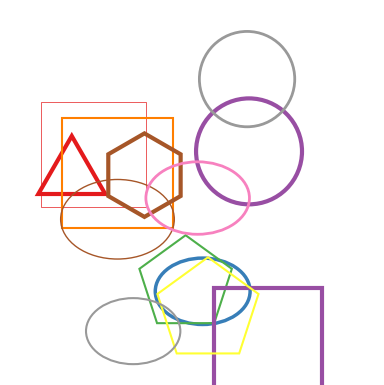[{"shape": "triangle", "thickness": 3, "radius": 0.5, "center": [0.186, 0.546]}, {"shape": "square", "thickness": 0.5, "radius": 0.68, "center": [0.244, 0.598]}, {"shape": "oval", "thickness": 2.5, "radius": 0.62, "center": [0.526, 0.243]}, {"shape": "pentagon", "thickness": 1.5, "radius": 0.63, "center": [0.482, 0.263]}, {"shape": "circle", "thickness": 3, "radius": 0.69, "center": [0.647, 0.607]}, {"shape": "square", "thickness": 3, "radius": 0.7, "center": [0.695, 0.111]}, {"shape": "square", "thickness": 1.5, "radius": 0.72, "center": [0.305, 0.551]}, {"shape": "pentagon", "thickness": 1.5, "radius": 0.69, "center": [0.54, 0.194]}, {"shape": "oval", "thickness": 1, "radius": 0.74, "center": [0.305, 0.431]}, {"shape": "hexagon", "thickness": 3, "radius": 0.54, "center": [0.375, 0.545]}, {"shape": "oval", "thickness": 2, "radius": 0.67, "center": [0.513, 0.486]}, {"shape": "oval", "thickness": 1.5, "radius": 0.61, "center": [0.346, 0.14]}, {"shape": "circle", "thickness": 2, "radius": 0.62, "center": [0.642, 0.795]}]